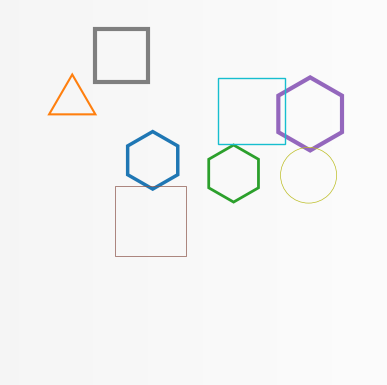[{"shape": "hexagon", "thickness": 2.5, "radius": 0.37, "center": [0.394, 0.584]}, {"shape": "triangle", "thickness": 1.5, "radius": 0.34, "center": [0.186, 0.737]}, {"shape": "hexagon", "thickness": 2, "radius": 0.37, "center": [0.603, 0.549]}, {"shape": "hexagon", "thickness": 3, "radius": 0.47, "center": [0.8, 0.704]}, {"shape": "square", "thickness": 0.5, "radius": 0.46, "center": [0.388, 0.426]}, {"shape": "square", "thickness": 3, "radius": 0.34, "center": [0.314, 0.856]}, {"shape": "circle", "thickness": 0.5, "radius": 0.36, "center": [0.796, 0.545]}, {"shape": "square", "thickness": 1, "radius": 0.43, "center": [0.649, 0.713]}]